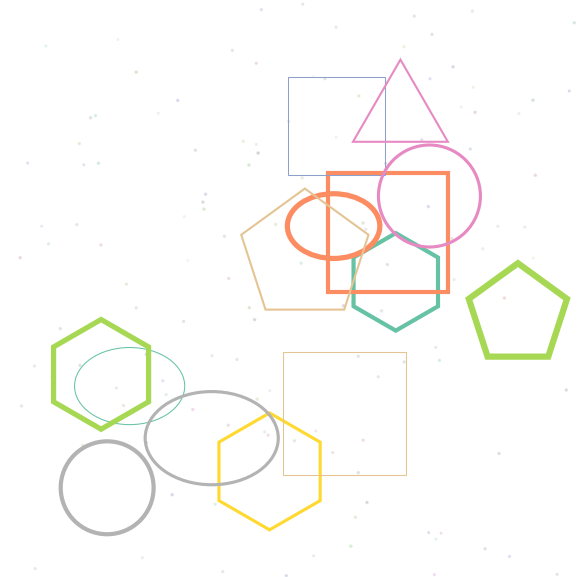[{"shape": "hexagon", "thickness": 2, "radius": 0.42, "center": [0.685, 0.511]}, {"shape": "oval", "thickness": 0.5, "radius": 0.48, "center": [0.224, 0.331]}, {"shape": "square", "thickness": 2, "radius": 0.52, "center": [0.672, 0.597]}, {"shape": "oval", "thickness": 2.5, "radius": 0.4, "center": [0.578, 0.608]}, {"shape": "square", "thickness": 0.5, "radius": 0.42, "center": [0.582, 0.781]}, {"shape": "circle", "thickness": 1.5, "radius": 0.44, "center": [0.744, 0.66]}, {"shape": "triangle", "thickness": 1, "radius": 0.47, "center": [0.693, 0.801]}, {"shape": "pentagon", "thickness": 3, "radius": 0.45, "center": [0.897, 0.454]}, {"shape": "hexagon", "thickness": 2.5, "radius": 0.47, "center": [0.175, 0.351]}, {"shape": "hexagon", "thickness": 1.5, "radius": 0.51, "center": [0.467, 0.183]}, {"shape": "pentagon", "thickness": 1, "radius": 0.58, "center": [0.528, 0.557]}, {"shape": "square", "thickness": 0.5, "radius": 0.53, "center": [0.597, 0.283]}, {"shape": "oval", "thickness": 1.5, "radius": 0.58, "center": [0.367, 0.24]}, {"shape": "circle", "thickness": 2, "radius": 0.4, "center": [0.186, 0.154]}]